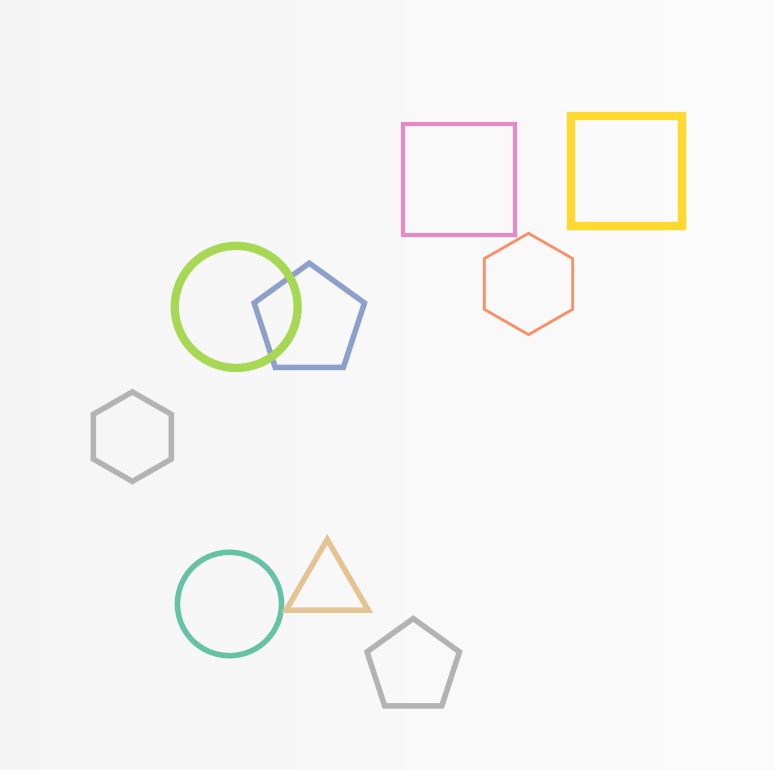[{"shape": "circle", "thickness": 2, "radius": 0.34, "center": [0.296, 0.216]}, {"shape": "hexagon", "thickness": 1, "radius": 0.33, "center": [0.682, 0.631]}, {"shape": "pentagon", "thickness": 2, "radius": 0.37, "center": [0.399, 0.583]}, {"shape": "square", "thickness": 1.5, "radius": 0.36, "center": [0.592, 0.767]}, {"shape": "circle", "thickness": 3, "radius": 0.4, "center": [0.305, 0.601]}, {"shape": "square", "thickness": 3, "radius": 0.36, "center": [0.809, 0.778]}, {"shape": "triangle", "thickness": 2, "radius": 0.31, "center": [0.422, 0.238]}, {"shape": "hexagon", "thickness": 2, "radius": 0.29, "center": [0.171, 0.433]}, {"shape": "pentagon", "thickness": 2, "radius": 0.31, "center": [0.533, 0.134]}]